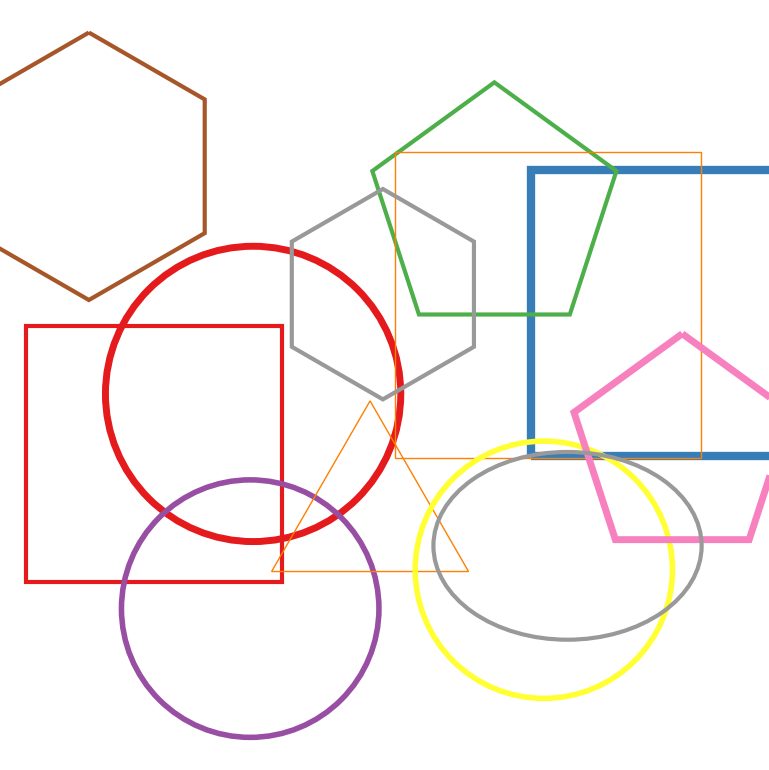[{"shape": "circle", "thickness": 2.5, "radius": 0.96, "center": [0.329, 0.488]}, {"shape": "square", "thickness": 1.5, "radius": 0.83, "center": [0.2, 0.411]}, {"shape": "square", "thickness": 3, "radius": 0.93, "center": [0.876, 0.593]}, {"shape": "pentagon", "thickness": 1.5, "radius": 0.83, "center": [0.642, 0.726]}, {"shape": "circle", "thickness": 2, "radius": 0.84, "center": [0.325, 0.21]}, {"shape": "triangle", "thickness": 0.5, "radius": 0.74, "center": [0.481, 0.332]}, {"shape": "square", "thickness": 0.5, "radius": 0.99, "center": [0.711, 0.604]}, {"shape": "circle", "thickness": 2, "radius": 0.84, "center": [0.706, 0.26]}, {"shape": "hexagon", "thickness": 1.5, "radius": 0.87, "center": [0.115, 0.784]}, {"shape": "pentagon", "thickness": 2.5, "radius": 0.74, "center": [0.886, 0.419]}, {"shape": "oval", "thickness": 1.5, "radius": 0.87, "center": [0.737, 0.291]}, {"shape": "hexagon", "thickness": 1.5, "radius": 0.68, "center": [0.497, 0.618]}]